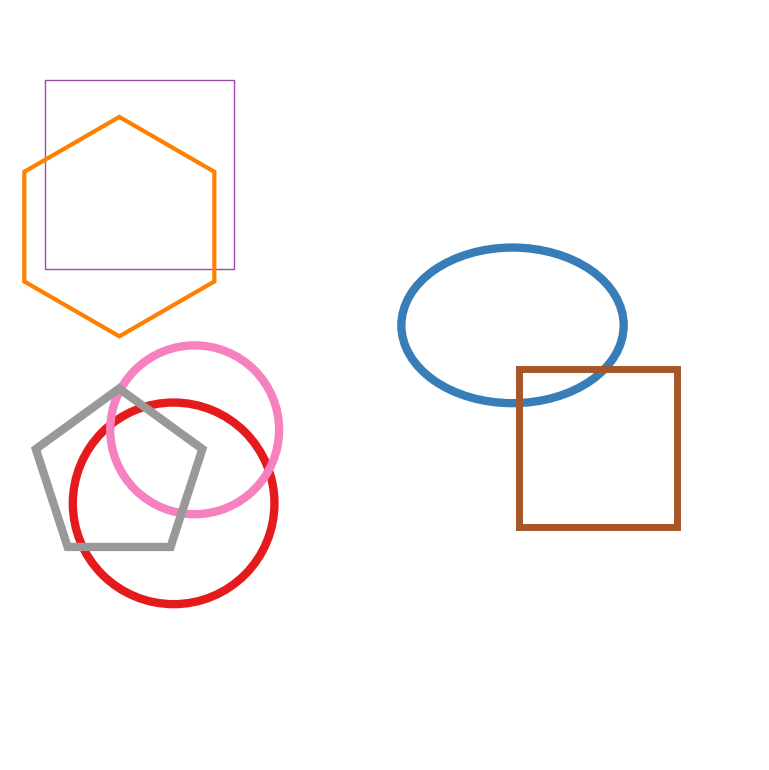[{"shape": "circle", "thickness": 3, "radius": 0.65, "center": [0.225, 0.346]}, {"shape": "oval", "thickness": 3, "radius": 0.72, "center": [0.666, 0.577]}, {"shape": "square", "thickness": 0.5, "radius": 0.61, "center": [0.181, 0.774]}, {"shape": "hexagon", "thickness": 1.5, "radius": 0.71, "center": [0.155, 0.706]}, {"shape": "square", "thickness": 2.5, "radius": 0.51, "center": [0.776, 0.418]}, {"shape": "circle", "thickness": 3, "radius": 0.55, "center": [0.253, 0.442]}, {"shape": "pentagon", "thickness": 3, "radius": 0.57, "center": [0.155, 0.382]}]